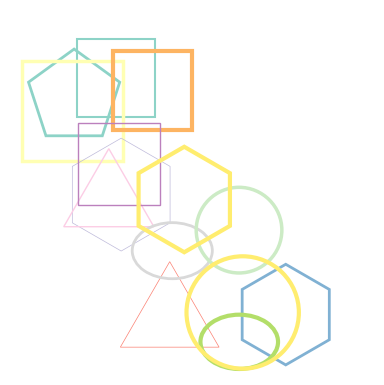[{"shape": "square", "thickness": 1.5, "radius": 0.51, "center": [0.301, 0.798]}, {"shape": "pentagon", "thickness": 2, "radius": 0.62, "center": [0.193, 0.748]}, {"shape": "square", "thickness": 2.5, "radius": 0.65, "center": [0.188, 0.711]}, {"shape": "hexagon", "thickness": 0.5, "radius": 0.73, "center": [0.315, 0.495]}, {"shape": "triangle", "thickness": 0.5, "radius": 0.74, "center": [0.441, 0.172]}, {"shape": "hexagon", "thickness": 2, "radius": 0.65, "center": [0.742, 0.183]}, {"shape": "square", "thickness": 3, "radius": 0.51, "center": [0.395, 0.765]}, {"shape": "oval", "thickness": 3, "radius": 0.5, "center": [0.621, 0.112]}, {"shape": "triangle", "thickness": 1, "radius": 0.68, "center": [0.283, 0.479]}, {"shape": "oval", "thickness": 2, "radius": 0.52, "center": [0.447, 0.349]}, {"shape": "square", "thickness": 1, "radius": 0.53, "center": [0.309, 0.574]}, {"shape": "circle", "thickness": 2.5, "radius": 0.56, "center": [0.621, 0.402]}, {"shape": "hexagon", "thickness": 3, "radius": 0.68, "center": [0.479, 0.482]}, {"shape": "circle", "thickness": 3, "radius": 0.73, "center": [0.63, 0.188]}]